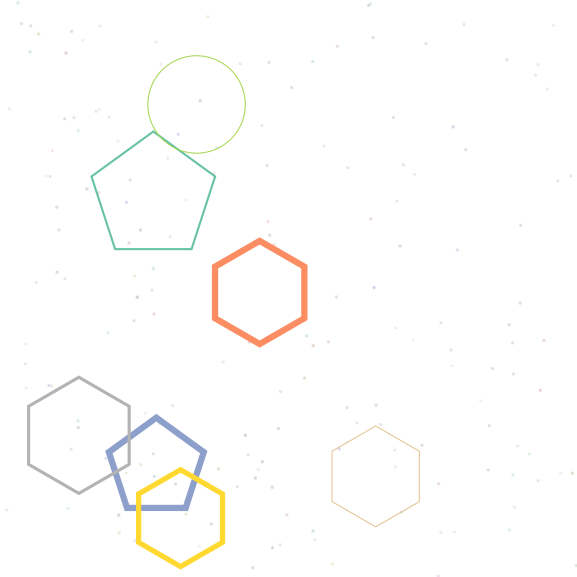[{"shape": "pentagon", "thickness": 1, "radius": 0.56, "center": [0.265, 0.659]}, {"shape": "hexagon", "thickness": 3, "radius": 0.45, "center": [0.45, 0.493]}, {"shape": "pentagon", "thickness": 3, "radius": 0.43, "center": [0.271, 0.19]}, {"shape": "circle", "thickness": 0.5, "radius": 0.42, "center": [0.34, 0.818]}, {"shape": "hexagon", "thickness": 2.5, "radius": 0.42, "center": [0.313, 0.102]}, {"shape": "hexagon", "thickness": 0.5, "radius": 0.44, "center": [0.651, 0.174]}, {"shape": "hexagon", "thickness": 1.5, "radius": 0.5, "center": [0.137, 0.245]}]